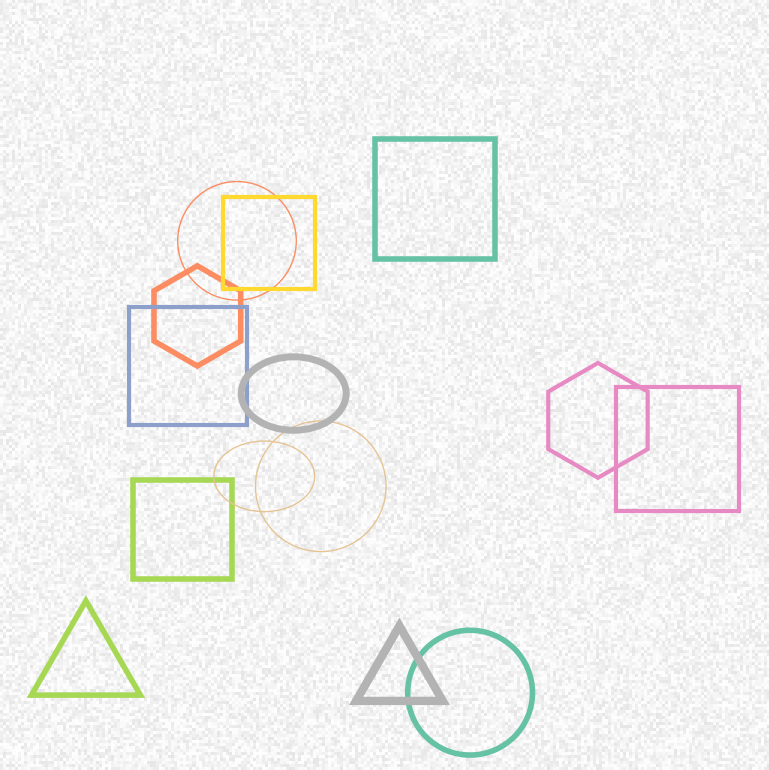[{"shape": "square", "thickness": 2, "radius": 0.39, "center": [0.565, 0.741]}, {"shape": "circle", "thickness": 2, "radius": 0.41, "center": [0.611, 0.1]}, {"shape": "circle", "thickness": 0.5, "radius": 0.39, "center": [0.308, 0.687]}, {"shape": "hexagon", "thickness": 2, "radius": 0.33, "center": [0.256, 0.59]}, {"shape": "square", "thickness": 1.5, "radius": 0.38, "center": [0.245, 0.525]}, {"shape": "hexagon", "thickness": 1.5, "radius": 0.37, "center": [0.777, 0.454]}, {"shape": "square", "thickness": 1.5, "radius": 0.4, "center": [0.88, 0.417]}, {"shape": "square", "thickness": 2, "radius": 0.32, "center": [0.237, 0.313]}, {"shape": "triangle", "thickness": 2, "radius": 0.41, "center": [0.112, 0.138]}, {"shape": "square", "thickness": 1.5, "radius": 0.3, "center": [0.349, 0.684]}, {"shape": "oval", "thickness": 0.5, "radius": 0.33, "center": [0.343, 0.381]}, {"shape": "circle", "thickness": 0.5, "radius": 0.42, "center": [0.417, 0.368]}, {"shape": "triangle", "thickness": 3, "radius": 0.32, "center": [0.519, 0.122]}, {"shape": "oval", "thickness": 2.5, "radius": 0.34, "center": [0.381, 0.489]}]